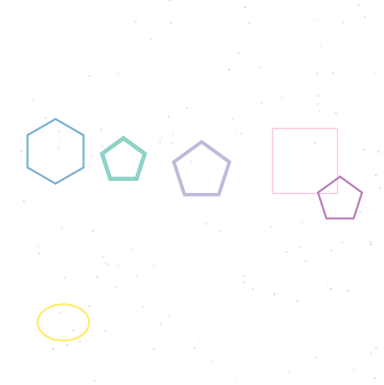[{"shape": "pentagon", "thickness": 3, "radius": 0.29, "center": [0.321, 0.583]}, {"shape": "pentagon", "thickness": 2.5, "radius": 0.38, "center": [0.524, 0.556]}, {"shape": "hexagon", "thickness": 1.5, "radius": 0.42, "center": [0.144, 0.607]}, {"shape": "square", "thickness": 1, "radius": 0.43, "center": [0.791, 0.583]}, {"shape": "pentagon", "thickness": 1.5, "radius": 0.3, "center": [0.883, 0.481]}, {"shape": "oval", "thickness": 1.5, "radius": 0.34, "center": [0.165, 0.162]}]